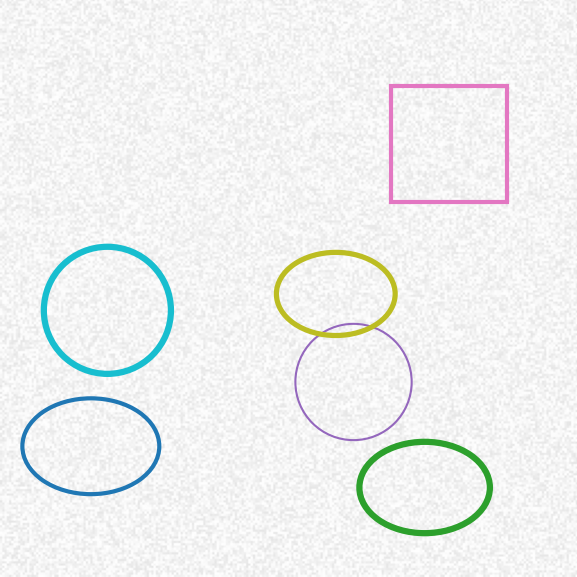[{"shape": "oval", "thickness": 2, "radius": 0.59, "center": [0.157, 0.226]}, {"shape": "oval", "thickness": 3, "radius": 0.56, "center": [0.735, 0.155]}, {"shape": "circle", "thickness": 1, "radius": 0.5, "center": [0.612, 0.338]}, {"shape": "square", "thickness": 2, "radius": 0.5, "center": [0.778, 0.75]}, {"shape": "oval", "thickness": 2.5, "radius": 0.51, "center": [0.581, 0.49]}, {"shape": "circle", "thickness": 3, "radius": 0.55, "center": [0.186, 0.462]}]